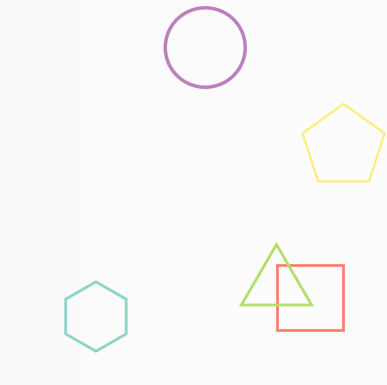[{"shape": "hexagon", "thickness": 2, "radius": 0.45, "center": [0.248, 0.178]}, {"shape": "square", "thickness": 2, "radius": 0.42, "center": [0.799, 0.228]}, {"shape": "triangle", "thickness": 2, "radius": 0.52, "center": [0.714, 0.26]}, {"shape": "circle", "thickness": 2.5, "radius": 0.52, "center": [0.53, 0.877]}, {"shape": "pentagon", "thickness": 1.5, "radius": 0.56, "center": [0.887, 0.619]}]